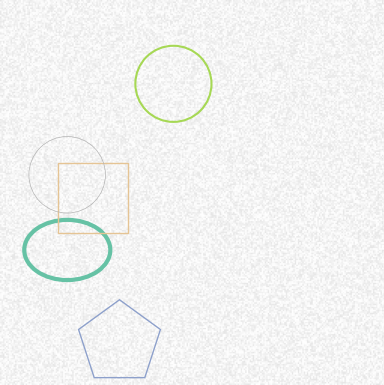[{"shape": "oval", "thickness": 3, "radius": 0.56, "center": [0.175, 0.351]}, {"shape": "pentagon", "thickness": 1, "radius": 0.56, "center": [0.31, 0.11]}, {"shape": "circle", "thickness": 1.5, "radius": 0.49, "center": [0.45, 0.782]}, {"shape": "square", "thickness": 1, "radius": 0.46, "center": [0.242, 0.485]}, {"shape": "circle", "thickness": 0.5, "radius": 0.5, "center": [0.174, 0.546]}]